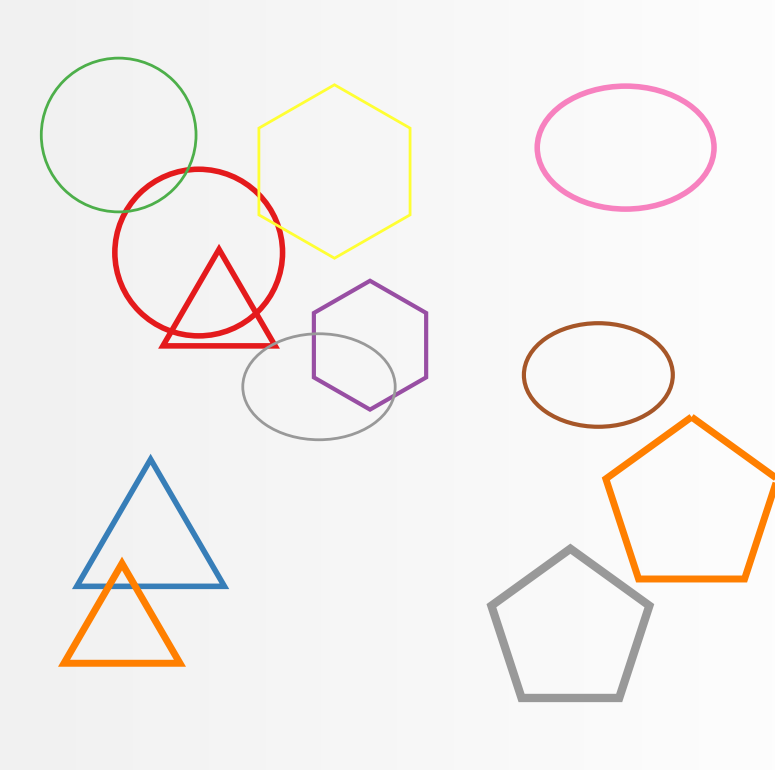[{"shape": "circle", "thickness": 2, "radius": 0.54, "center": [0.256, 0.672]}, {"shape": "triangle", "thickness": 2, "radius": 0.42, "center": [0.283, 0.593]}, {"shape": "triangle", "thickness": 2, "radius": 0.55, "center": [0.194, 0.294]}, {"shape": "circle", "thickness": 1, "radius": 0.5, "center": [0.153, 0.825]}, {"shape": "hexagon", "thickness": 1.5, "radius": 0.42, "center": [0.477, 0.552]}, {"shape": "triangle", "thickness": 2.5, "radius": 0.43, "center": [0.157, 0.182]}, {"shape": "pentagon", "thickness": 2.5, "radius": 0.58, "center": [0.892, 0.342]}, {"shape": "hexagon", "thickness": 1, "radius": 0.56, "center": [0.432, 0.777]}, {"shape": "oval", "thickness": 1.5, "radius": 0.48, "center": [0.772, 0.513]}, {"shape": "oval", "thickness": 2, "radius": 0.57, "center": [0.807, 0.808]}, {"shape": "oval", "thickness": 1, "radius": 0.49, "center": [0.412, 0.498]}, {"shape": "pentagon", "thickness": 3, "radius": 0.54, "center": [0.736, 0.18]}]